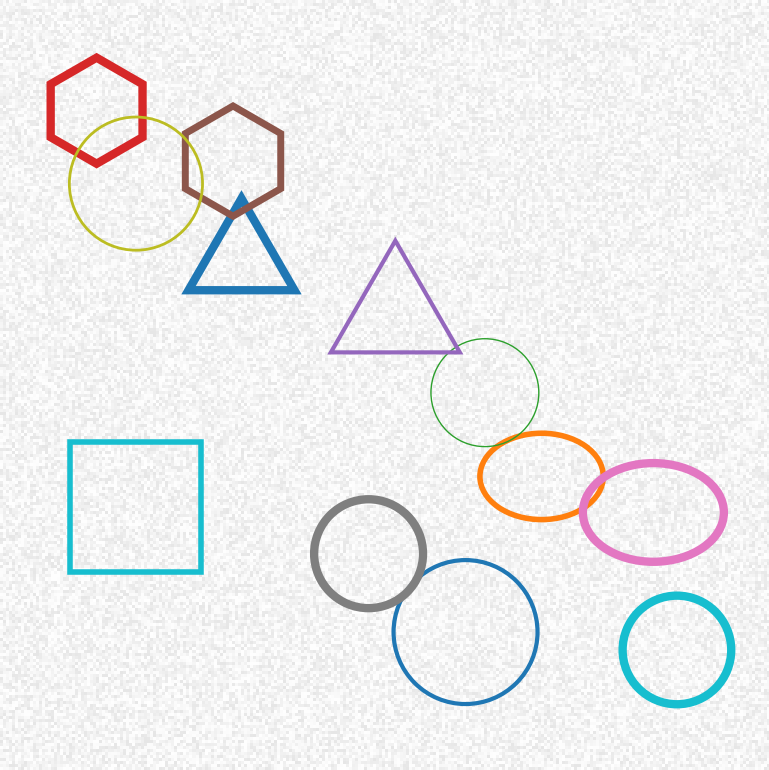[{"shape": "circle", "thickness": 1.5, "radius": 0.47, "center": [0.605, 0.179]}, {"shape": "triangle", "thickness": 3, "radius": 0.4, "center": [0.314, 0.663]}, {"shape": "oval", "thickness": 2, "radius": 0.4, "center": [0.703, 0.381]}, {"shape": "circle", "thickness": 0.5, "radius": 0.35, "center": [0.63, 0.49]}, {"shape": "hexagon", "thickness": 3, "radius": 0.34, "center": [0.125, 0.856]}, {"shape": "triangle", "thickness": 1.5, "radius": 0.48, "center": [0.513, 0.591]}, {"shape": "hexagon", "thickness": 2.5, "radius": 0.36, "center": [0.303, 0.791]}, {"shape": "oval", "thickness": 3, "radius": 0.46, "center": [0.849, 0.334]}, {"shape": "circle", "thickness": 3, "radius": 0.35, "center": [0.479, 0.281]}, {"shape": "circle", "thickness": 1, "radius": 0.43, "center": [0.177, 0.762]}, {"shape": "circle", "thickness": 3, "radius": 0.35, "center": [0.879, 0.156]}, {"shape": "square", "thickness": 2, "radius": 0.42, "center": [0.176, 0.342]}]